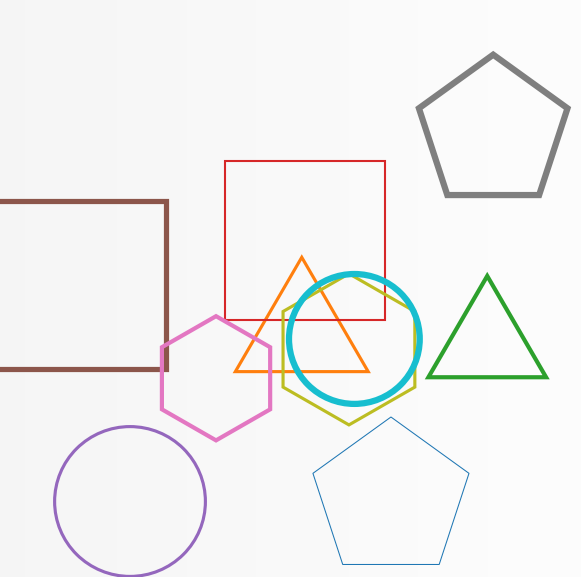[{"shape": "pentagon", "thickness": 0.5, "radius": 0.71, "center": [0.673, 0.136]}, {"shape": "triangle", "thickness": 1.5, "radius": 0.66, "center": [0.519, 0.422]}, {"shape": "triangle", "thickness": 2, "radius": 0.58, "center": [0.838, 0.404]}, {"shape": "square", "thickness": 1, "radius": 0.69, "center": [0.525, 0.582]}, {"shape": "circle", "thickness": 1.5, "radius": 0.65, "center": [0.224, 0.131]}, {"shape": "square", "thickness": 2.5, "radius": 0.73, "center": [0.139, 0.505]}, {"shape": "hexagon", "thickness": 2, "radius": 0.54, "center": [0.372, 0.344]}, {"shape": "pentagon", "thickness": 3, "radius": 0.67, "center": [0.849, 0.77]}, {"shape": "hexagon", "thickness": 1.5, "radius": 0.65, "center": [0.6, 0.394]}, {"shape": "circle", "thickness": 3, "radius": 0.56, "center": [0.61, 0.412]}]